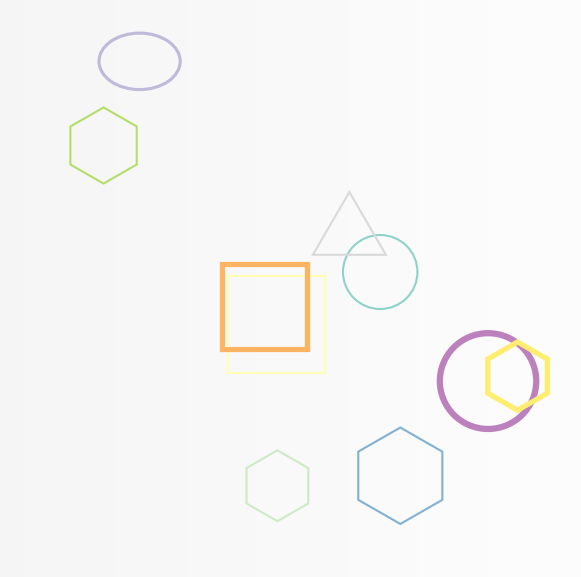[{"shape": "circle", "thickness": 1, "radius": 0.32, "center": [0.654, 0.528]}, {"shape": "square", "thickness": 1, "radius": 0.42, "center": [0.476, 0.438]}, {"shape": "oval", "thickness": 1.5, "radius": 0.35, "center": [0.24, 0.893]}, {"shape": "hexagon", "thickness": 1, "radius": 0.42, "center": [0.689, 0.175]}, {"shape": "square", "thickness": 2.5, "radius": 0.37, "center": [0.455, 0.468]}, {"shape": "hexagon", "thickness": 1, "radius": 0.33, "center": [0.178, 0.747]}, {"shape": "triangle", "thickness": 1, "radius": 0.36, "center": [0.601, 0.594]}, {"shape": "circle", "thickness": 3, "radius": 0.41, "center": [0.84, 0.339]}, {"shape": "hexagon", "thickness": 1, "radius": 0.31, "center": [0.477, 0.158]}, {"shape": "hexagon", "thickness": 2.5, "radius": 0.3, "center": [0.89, 0.348]}]